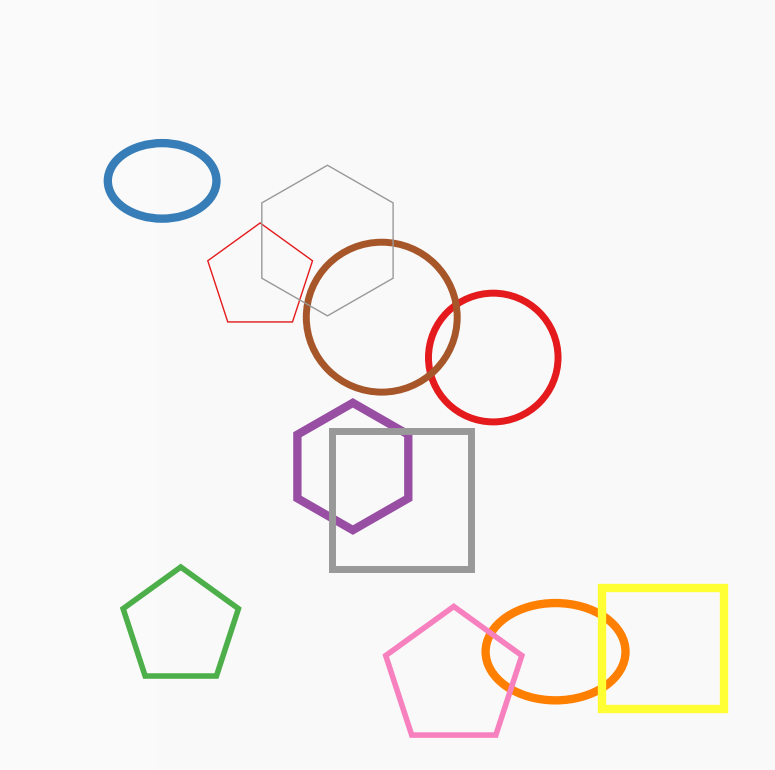[{"shape": "circle", "thickness": 2.5, "radius": 0.42, "center": [0.636, 0.536]}, {"shape": "pentagon", "thickness": 0.5, "radius": 0.36, "center": [0.336, 0.639]}, {"shape": "oval", "thickness": 3, "radius": 0.35, "center": [0.209, 0.765]}, {"shape": "pentagon", "thickness": 2, "radius": 0.39, "center": [0.233, 0.185]}, {"shape": "hexagon", "thickness": 3, "radius": 0.41, "center": [0.455, 0.394]}, {"shape": "oval", "thickness": 3, "radius": 0.45, "center": [0.717, 0.154]}, {"shape": "square", "thickness": 3, "radius": 0.39, "center": [0.856, 0.157]}, {"shape": "circle", "thickness": 2.5, "radius": 0.49, "center": [0.493, 0.588]}, {"shape": "pentagon", "thickness": 2, "radius": 0.46, "center": [0.586, 0.12]}, {"shape": "hexagon", "thickness": 0.5, "radius": 0.49, "center": [0.423, 0.688]}, {"shape": "square", "thickness": 2.5, "radius": 0.45, "center": [0.518, 0.351]}]